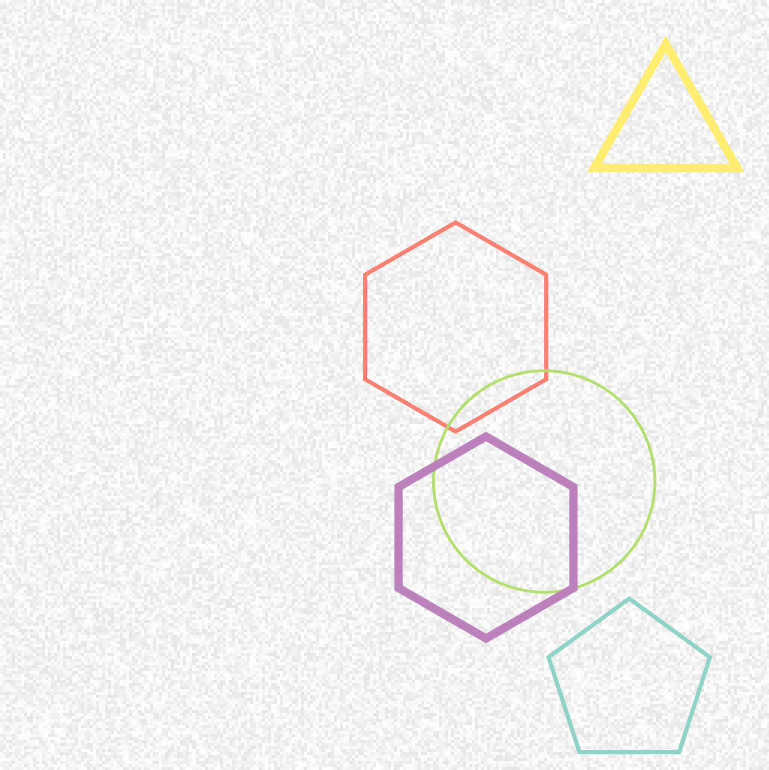[{"shape": "pentagon", "thickness": 1.5, "radius": 0.55, "center": [0.817, 0.112]}, {"shape": "hexagon", "thickness": 1.5, "radius": 0.68, "center": [0.592, 0.575]}, {"shape": "circle", "thickness": 1, "radius": 0.72, "center": [0.707, 0.375]}, {"shape": "hexagon", "thickness": 3, "radius": 0.66, "center": [0.631, 0.302]}, {"shape": "triangle", "thickness": 3, "radius": 0.54, "center": [0.865, 0.835]}]